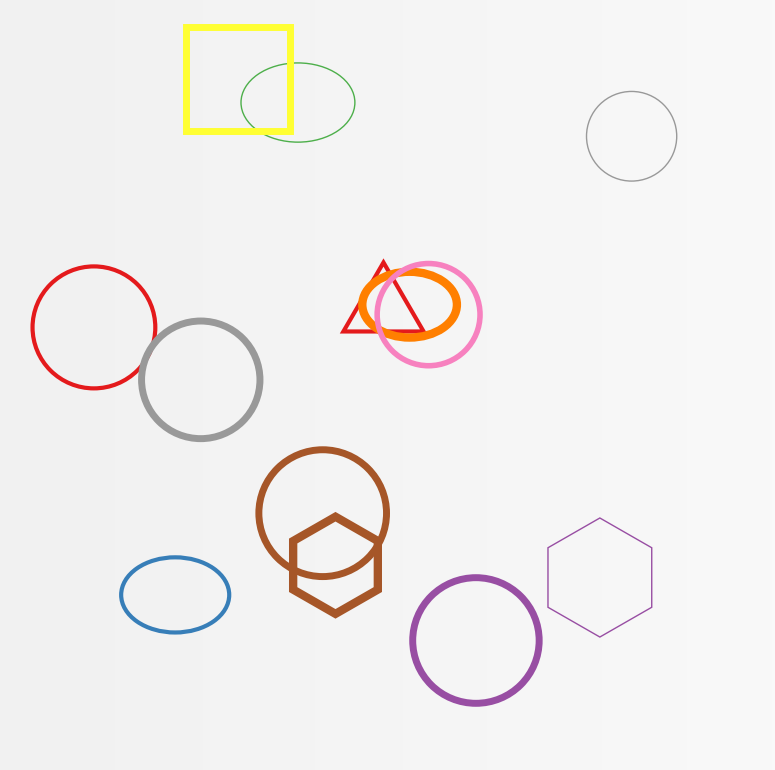[{"shape": "circle", "thickness": 1.5, "radius": 0.4, "center": [0.121, 0.575]}, {"shape": "triangle", "thickness": 1.5, "radius": 0.3, "center": [0.495, 0.599]}, {"shape": "oval", "thickness": 1.5, "radius": 0.35, "center": [0.226, 0.227]}, {"shape": "oval", "thickness": 0.5, "radius": 0.37, "center": [0.384, 0.867]}, {"shape": "hexagon", "thickness": 0.5, "radius": 0.39, "center": [0.774, 0.25]}, {"shape": "circle", "thickness": 2.5, "radius": 0.41, "center": [0.614, 0.168]}, {"shape": "oval", "thickness": 3, "radius": 0.31, "center": [0.529, 0.604]}, {"shape": "square", "thickness": 2.5, "radius": 0.34, "center": [0.307, 0.898]}, {"shape": "circle", "thickness": 2.5, "radius": 0.41, "center": [0.416, 0.334]}, {"shape": "hexagon", "thickness": 3, "radius": 0.32, "center": [0.433, 0.266]}, {"shape": "circle", "thickness": 2, "radius": 0.33, "center": [0.553, 0.591]}, {"shape": "circle", "thickness": 2.5, "radius": 0.38, "center": [0.259, 0.507]}, {"shape": "circle", "thickness": 0.5, "radius": 0.29, "center": [0.815, 0.823]}]